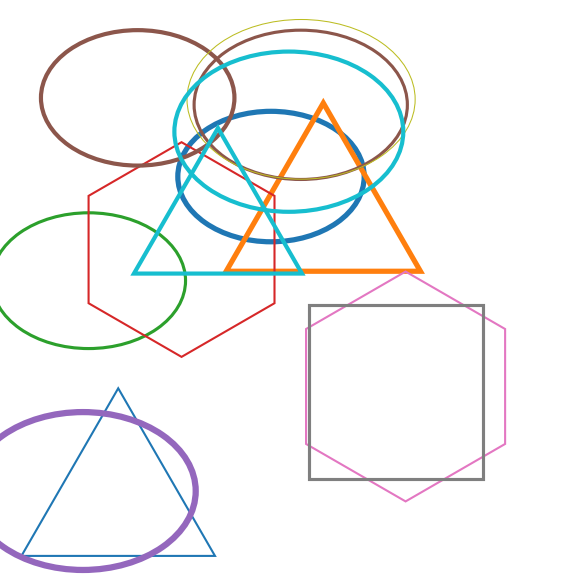[{"shape": "triangle", "thickness": 1, "radius": 0.97, "center": [0.205, 0.133]}, {"shape": "oval", "thickness": 2.5, "radius": 0.81, "center": [0.469, 0.693]}, {"shape": "triangle", "thickness": 2.5, "radius": 0.97, "center": [0.56, 0.627]}, {"shape": "oval", "thickness": 1.5, "radius": 0.84, "center": [0.153, 0.513]}, {"shape": "hexagon", "thickness": 1, "radius": 0.93, "center": [0.314, 0.567]}, {"shape": "oval", "thickness": 3, "radius": 0.98, "center": [0.144, 0.149]}, {"shape": "oval", "thickness": 2, "radius": 0.84, "center": [0.238, 0.83]}, {"shape": "oval", "thickness": 1.5, "radius": 0.92, "center": [0.521, 0.818]}, {"shape": "hexagon", "thickness": 1, "radius": 1.0, "center": [0.702, 0.33]}, {"shape": "square", "thickness": 1.5, "radius": 0.76, "center": [0.686, 0.321]}, {"shape": "oval", "thickness": 0.5, "radius": 0.99, "center": [0.521, 0.827]}, {"shape": "oval", "thickness": 2, "radius": 0.99, "center": [0.5, 0.771]}, {"shape": "triangle", "thickness": 2, "radius": 0.84, "center": [0.377, 0.609]}]